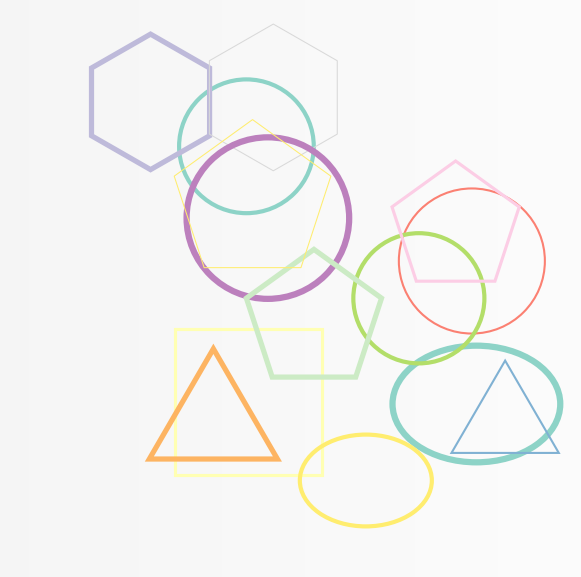[{"shape": "circle", "thickness": 2, "radius": 0.58, "center": [0.424, 0.746]}, {"shape": "oval", "thickness": 3, "radius": 0.72, "center": [0.82, 0.3]}, {"shape": "square", "thickness": 1.5, "radius": 0.63, "center": [0.428, 0.303]}, {"shape": "hexagon", "thickness": 2.5, "radius": 0.59, "center": [0.259, 0.823]}, {"shape": "circle", "thickness": 1, "radius": 0.63, "center": [0.812, 0.547]}, {"shape": "triangle", "thickness": 1, "radius": 0.53, "center": [0.869, 0.268]}, {"shape": "triangle", "thickness": 2.5, "radius": 0.64, "center": [0.367, 0.268]}, {"shape": "circle", "thickness": 2, "radius": 0.56, "center": [0.721, 0.483]}, {"shape": "pentagon", "thickness": 1.5, "radius": 0.58, "center": [0.784, 0.605]}, {"shape": "hexagon", "thickness": 0.5, "radius": 0.64, "center": [0.47, 0.83]}, {"shape": "circle", "thickness": 3, "radius": 0.7, "center": [0.461, 0.621]}, {"shape": "pentagon", "thickness": 2.5, "radius": 0.61, "center": [0.54, 0.445]}, {"shape": "oval", "thickness": 2, "radius": 0.57, "center": [0.629, 0.167]}, {"shape": "pentagon", "thickness": 0.5, "radius": 0.71, "center": [0.434, 0.65]}]